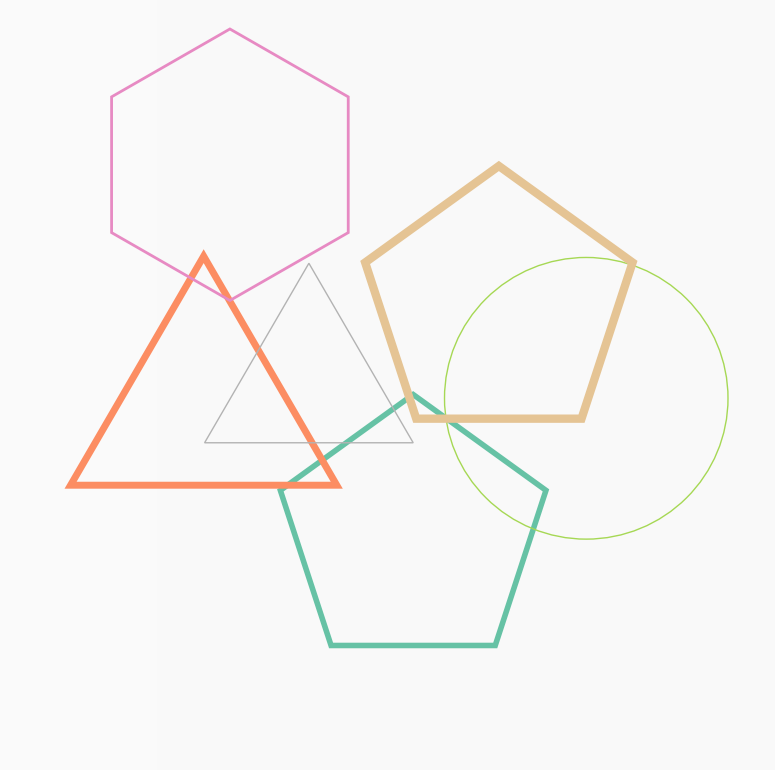[{"shape": "pentagon", "thickness": 2, "radius": 0.9, "center": [0.533, 0.307]}, {"shape": "triangle", "thickness": 2.5, "radius": 0.99, "center": [0.263, 0.469]}, {"shape": "hexagon", "thickness": 1, "radius": 0.88, "center": [0.297, 0.786]}, {"shape": "circle", "thickness": 0.5, "radius": 0.91, "center": [0.756, 0.483]}, {"shape": "pentagon", "thickness": 3, "radius": 0.91, "center": [0.644, 0.603]}, {"shape": "triangle", "thickness": 0.5, "radius": 0.78, "center": [0.399, 0.503]}]